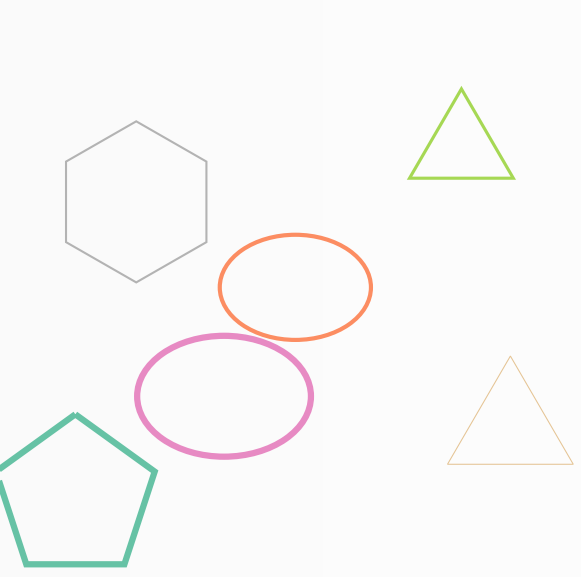[{"shape": "pentagon", "thickness": 3, "radius": 0.72, "center": [0.13, 0.138]}, {"shape": "oval", "thickness": 2, "radius": 0.65, "center": [0.508, 0.502]}, {"shape": "oval", "thickness": 3, "radius": 0.75, "center": [0.385, 0.313]}, {"shape": "triangle", "thickness": 1.5, "radius": 0.52, "center": [0.794, 0.742]}, {"shape": "triangle", "thickness": 0.5, "radius": 0.62, "center": [0.878, 0.258]}, {"shape": "hexagon", "thickness": 1, "radius": 0.7, "center": [0.234, 0.65]}]